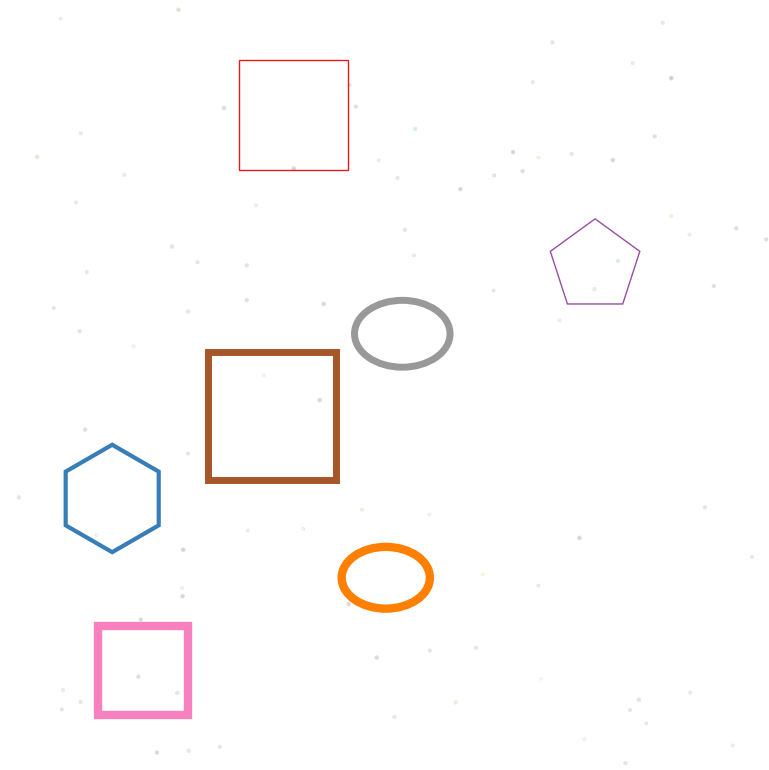[{"shape": "square", "thickness": 0.5, "radius": 0.36, "center": [0.381, 0.851]}, {"shape": "hexagon", "thickness": 1.5, "radius": 0.35, "center": [0.146, 0.353]}, {"shape": "pentagon", "thickness": 0.5, "radius": 0.31, "center": [0.773, 0.655]}, {"shape": "oval", "thickness": 3, "radius": 0.29, "center": [0.501, 0.25]}, {"shape": "square", "thickness": 2.5, "radius": 0.42, "center": [0.353, 0.459]}, {"shape": "square", "thickness": 3, "radius": 0.29, "center": [0.185, 0.129]}, {"shape": "oval", "thickness": 2.5, "radius": 0.31, "center": [0.522, 0.567]}]